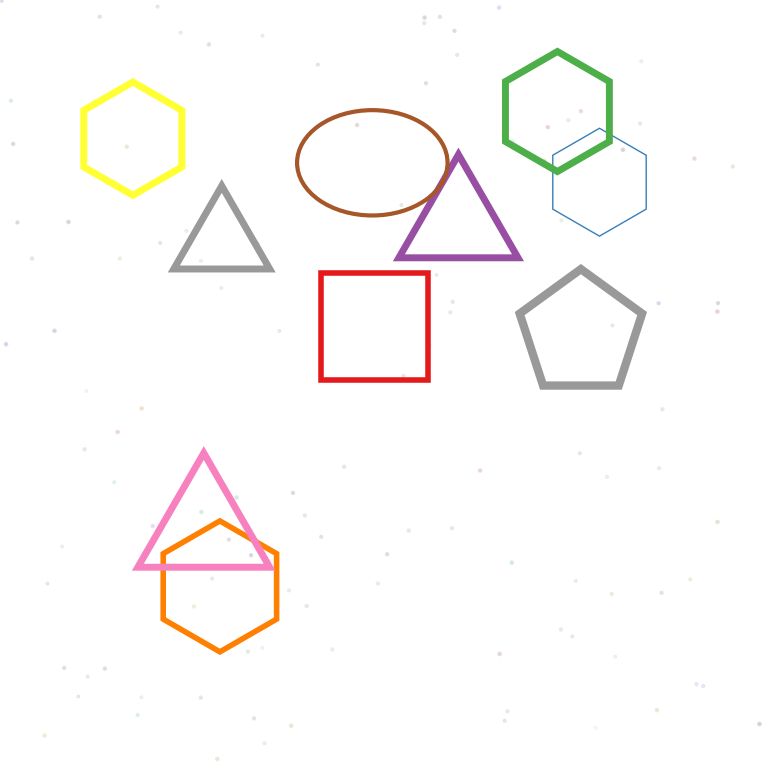[{"shape": "square", "thickness": 2, "radius": 0.35, "center": [0.487, 0.576]}, {"shape": "hexagon", "thickness": 0.5, "radius": 0.35, "center": [0.779, 0.763]}, {"shape": "hexagon", "thickness": 2.5, "radius": 0.39, "center": [0.724, 0.855]}, {"shape": "triangle", "thickness": 2.5, "radius": 0.45, "center": [0.595, 0.71]}, {"shape": "hexagon", "thickness": 2, "radius": 0.43, "center": [0.286, 0.238]}, {"shape": "hexagon", "thickness": 2.5, "radius": 0.37, "center": [0.173, 0.82]}, {"shape": "oval", "thickness": 1.5, "radius": 0.49, "center": [0.484, 0.789]}, {"shape": "triangle", "thickness": 2.5, "radius": 0.49, "center": [0.265, 0.313]}, {"shape": "triangle", "thickness": 2.5, "radius": 0.36, "center": [0.288, 0.687]}, {"shape": "pentagon", "thickness": 3, "radius": 0.42, "center": [0.754, 0.567]}]